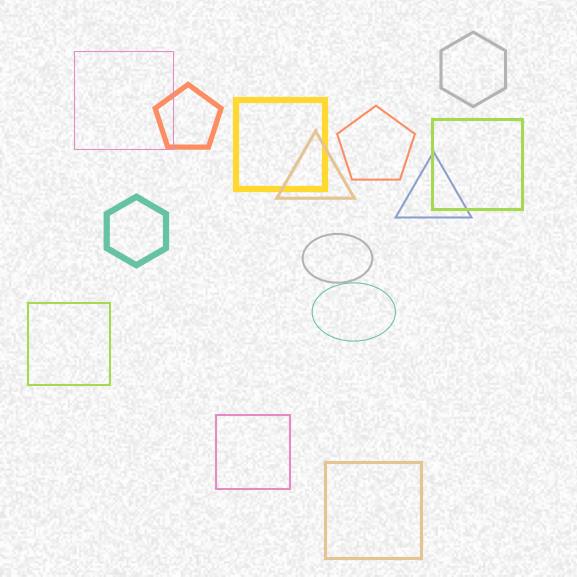[{"shape": "oval", "thickness": 0.5, "radius": 0.36, "center": [0.613, 0.459]}, {"shape": "hexagon", "thickness": 3, "radius": 0.3, "center": [0.236, 0.599]}, {"shape": "pentagon", "thickness": 2.5, "radius": 0.3, "center": [0.326, 0.793]}, {"shape": "pentagon", "thickness": 1, "radius": 0.35, "center": [0.651, 0.745]}, {"shape": "triangle", "thickness": 1, "radius": 0.38, "center": [0.751, 0.66]}, {"shape": "square", "thickness": 1, "radius": 0.32, "center": [0.437, 0.216]}, {"shape": "square", "thickness": 0.5, "radius": 0.43, "center": [0.214, 0.826]}, {"shape": "square", "thickness": 1.5, "radius": 0.39, "center": [0.826, 0.715]}, {"shape": "square", "thickness": 1, "radius": 0.36, "center": [0.12, 0.404]}, {"shape": "square", "thickness": 3, "radius": 0.39, "center": [0.486, 0.748]}, {"shape": "triangle", "thickness": 1.5, "radius": 0.39, "center": [0.546, 0.695]}, {"shape": "square", "thickness": 1.5, "radius": 0.42, "center": [0.645, 0.116]}, {"shape": "hexagon", "thickness": 1.5, "radius": 0.32, "center": [0.82, 0.879]}, {"shape": "oval", "thickness": 1, "radius": 0.3, "center": [0.584, 0.552]}]